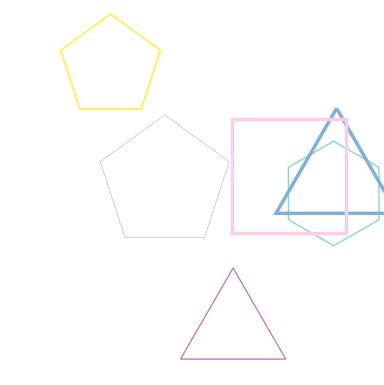[{"shape": "hexagon", "thickness": 1, "radius": 0.68, "center": [0.867, 0.497]}, {"shape": "pentagon", "thickness": 0.5, "radius": 0.88, "center": [0.428, 0.526]}, {"shape": "triangle", "thickness": 2.5, "radius": 0.91, "center": [0.874, 0.537]}, {"shape": "square", "thickness": 2.5, "radius": 0.74, "center": [0.752, 0.543]}, {"shape": "triangle", "thickness": 1, "radius": 0.79, "center": [0.605, 0.146]}, {"shape": "pentagon", "thickness": 1.5, "radius": 0.68, "center": [0.287, 0.827]}]